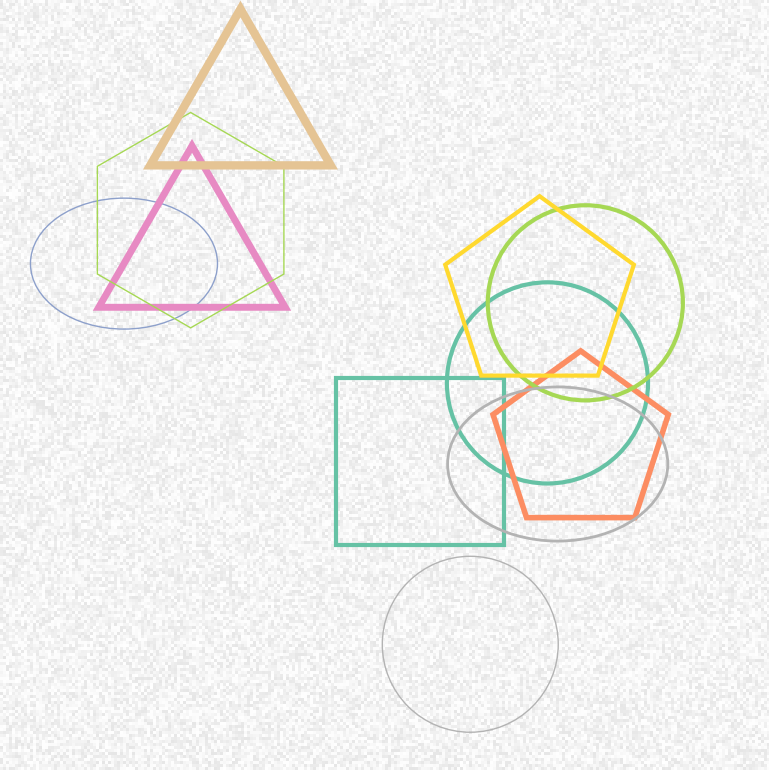[{"shape": "square", "thickness": 1.5, "radius": 0.54, "center": [0.546, 0.4]}, {"shape": "circle", "thickness": 1.5, "radius": 0.65, "center": [0.711, 0.503]}, {"shape": "pentagon", "thickness": 2, "radius": 0.6, "center": [0.754, 0.425]}, {"shape": "oval", "thickness": 0.5, "radius": 0.61, "center": [0.161, 0.658]}, {"shape": "triangle", "thickness": 2.5, "radius": 0.7, "center": [0.249, 0.671]}, {"shape": "circle", "thickness": 1.5, "radius": 0.63, "center": [0.76, 0.607]}, {"shape": "hexagon", "thickness": 0.5, "radius": 0.7, "center": [0.248, 0.714]}, {"shape": "pentagon", "thickness": 1.5, "radius": 0.64, "center": [0.701, 0.616]}, {"shape": "triangle", "thickness": 3, "radius": 0.68, "center": [0.312, 0.853]}, {"shape": "circle", "thickness": 0.5, "radius": 0.57, "center": [0.611, 0.163]}, {"shape": "oval", "thickness": 1, "radius": 0.71, "center": [0.724, 0.397]}]